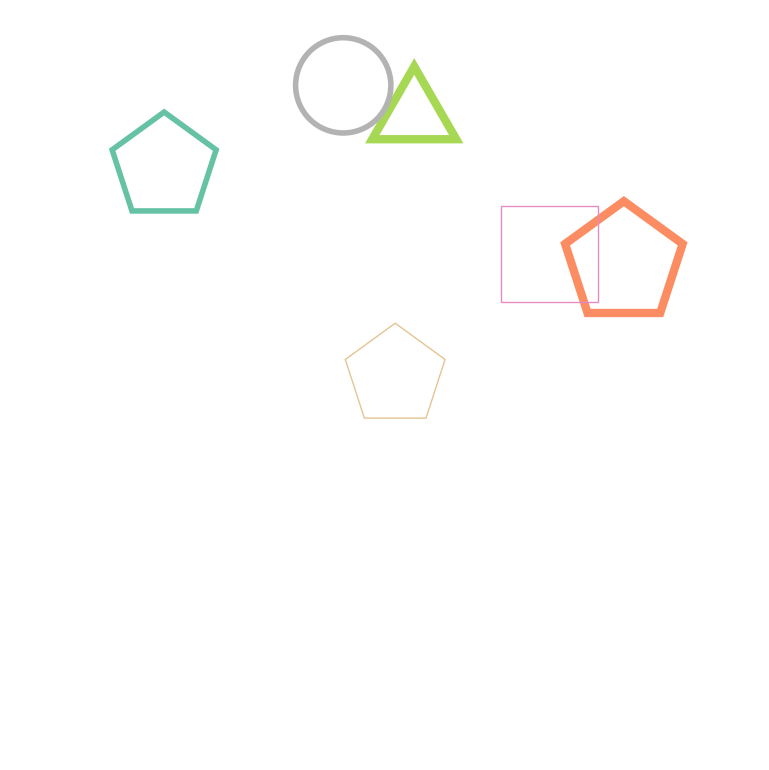[{"shape": "pentagon", "thickness": 2, "radius": 0.36, "center": [0.213, 0.783]}, {"shape": "pentagon", "thickness": 3, "radius": 0.4, "center": [0.81, 0.658]}, {"shape": "square", "thickness": 0.5, "radius": 0.31, "center": [0.714, 0.67]}, {"shape": "triangle", "thickness": 3, "radius": 0.31, "center": [0.538, 0.851]}, {"shape": "pentagon", "thickness": 0.5, "radius": 0.34, "center": [0.513, 0.512]}, {"shape": "circle", "thickness": 2, "radius": 0.31, "center": [0.446, 0.889]}]